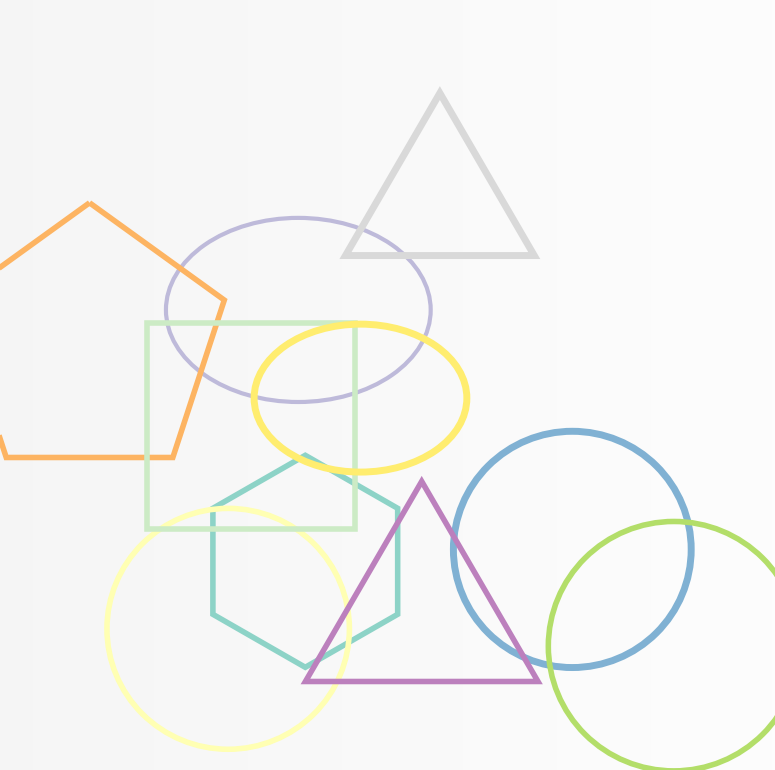[{"shape": "hexagon", "thickness": 2, "radius": 0.69, "center": [0.394, 0.271]}, {"shape": "circle", "thickness": 2, "radius": 0.78, "center": [0.294, 0.183]}, {"shape": "oval", "thickness": 1.5, "radius": 0.85, "center": [0.385, 0.597]}, {"shape": "circle", "thickness": 2.5, "radius": 0.77, "center": [0.738, 0.286]}, {"shape": "pentagon", "thickness": 2, "radius": 0.91, "center": [0.116, 0.554]}, {"shape": "circle", "thickness": 2, "radius": 0.81, "center": [0.869, 0.161]}, {"shape": "triangle", "thickness": 2.5, "radius": 0.7, "center": [0.568, 0.738]}, {"shape": "triangle", "thickness": 2, "radius": 0.87, "center": [0.544, 0.202]}, {"shape": "square", "thickness": 2, "radius": 0.67, "center": [0.323, 0.446]}, {"shape": "oval", "thickness": 2.5, "radius": 0.69, "center": [0.465, 0.483]}]